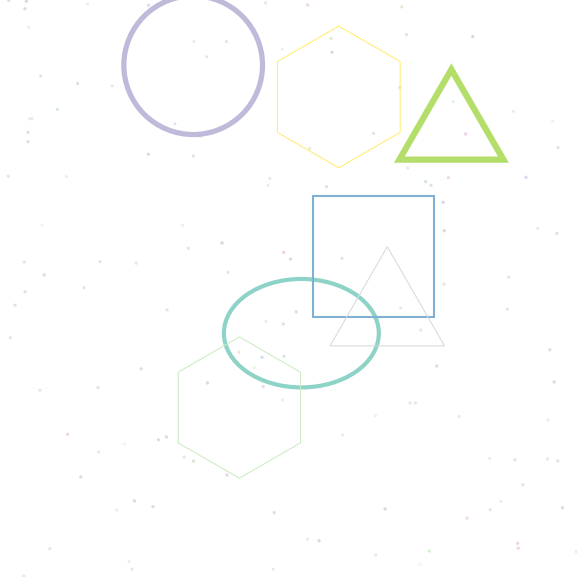[{"shape": "oval", "thickness": 2, "radius": 0.67, "center": [0.522, 0.422]}, {"shape": "circle", "thickness": 2.5, "radius": 0.6, "center": [0.335, 0.886]}, {"shape": "square", "thickness": 1, "radius": 0.52, "center": [0.647, 0.555]}, {"shape": "triangle", "thickness": 3, "radius": 0.52, "center": [0.782, 0.775]}, {"shape": "triangle", "thickness": 0.5, "radius": 0.57, "center": [0.671, 0.457]}, {"shape": "hexagon", "thickness": 0.5, "radius": 0.61, "center": [0.414, 0.293]}, {"shape": "hexagon", "thickness": 0.5, "radius": 0.61, "center": [0.587, 0.831]}]